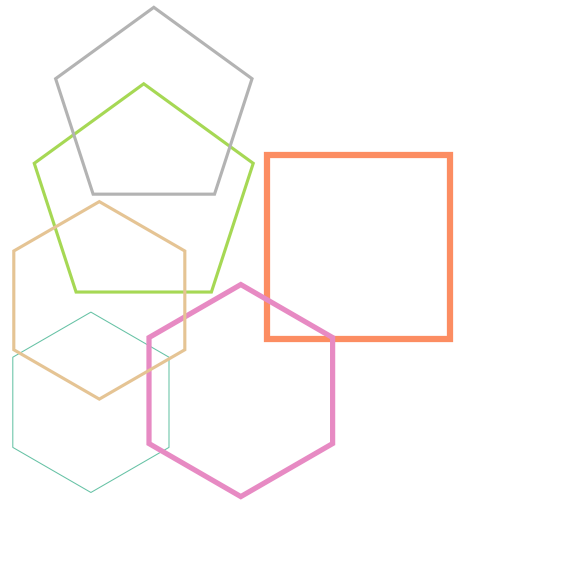[{"shape": "hexagon", "thickness": 0.5, "radius": 0.78, "center": [0.157, 0.303]}, {"shape": "square", "thickness": 3, "radius": 0.79, "center": [0.621, 0.572]}, {"shape": "hexagon", "thickness": 2.5, "radius": 0.92, "center": [0.417, 0.323]}, {"shape": "pentagon", "thickness": 1.5, "radius": 1.0, "center": [0.249, 0.655]}, {"shape": "hexagon", "thickness": 1.5, "radius": 0.85, "center": [0.172, 0.479]}, {"shape": "pentagon", "thickness": 1.5, "radius": 0.89, "center": [0.266, 0.808]}]